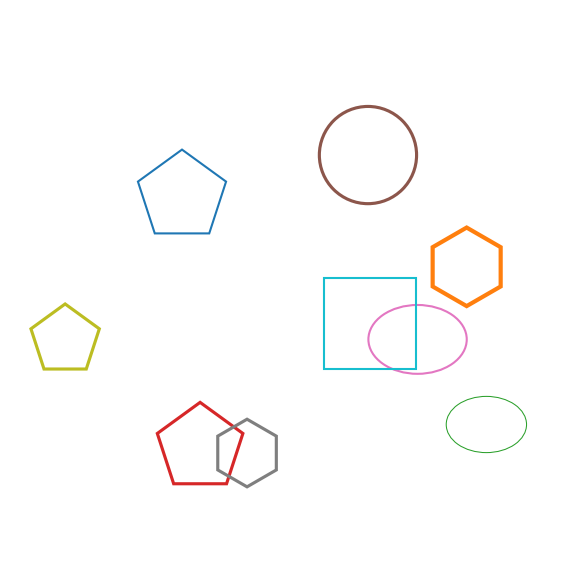[{"shape": "pentagon", "thickness": 1, "radius": 0.4, "center": [0.315, 0.66]}, {"shape": "hexagon", "thickness": 2, "radius": 0.34, "center": [0.808, 0.537]}, {"shape": "oval", "thickness": 0.5, "radius": 0.35, "center": [0.842, 0.264]}, {"shape": "pentagon", "thickness": 1.5, "radius": 0.39, "center": [0.347, 0.224]}, {"shape": "circle", "thickness": 1.5, "radius": 0.42, "center": [0.637, 0.731]}, {"shape": "oval", "thickness": 1, "radius": 0.43, "center": [0.723, 0.411]}, {"shape": "hexagon", "thickness": 1.5, "radius": 0.29, "center": [0.428, 0.215]}, {"shape": "pentagon", "thickness": 1.5, "radius": 0.31, "center": [0.113, 0.411]}, {"shape": "square", "thickness": 1, "radius": 0.4, "center": [0.64, 0.439]}]